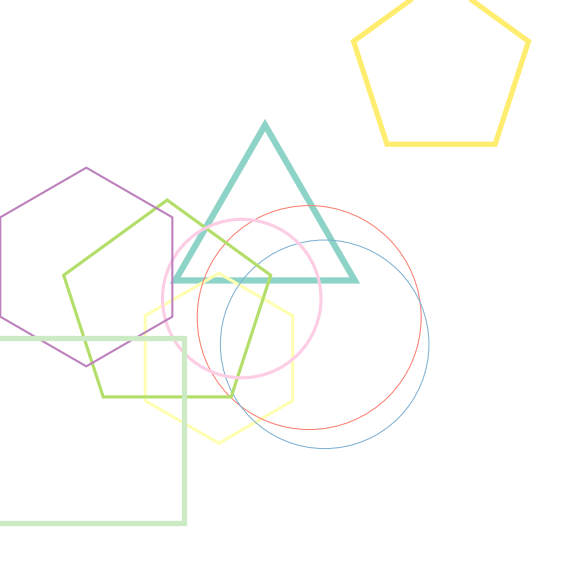[{"shape": "triangle", "thickness": 3, "radius": 0.9, "center": [0.459, 0.603]}, {"shape": "hexagon", "thickness": 1.5, "radius": 0.74, "center": [0.379, 0.379]}, {"shape": "circle", "thickness": 0.5, "radius": 0.97, "center": [0.535, 0.449]}, {"shape": "circle", "thickness": 0.5, "radius": 0.9, "center": [0.562, 0.403]}, {"shape": "pentagon", "thickness": 1.5, "radius": 0.94, "center": [0.29, 0.464]}, {"shape": "circle", "thickness": 1.5, "radius": 0.69, "center": [0.419, 0.482]}, {"shape": "hexagon", "thickness": 1, "radius": 0.86, "center": [0.149, 0.537]}, {"shape": "square", "thickness": 2.5, "radius": 0.8, "center": [0.157, 0.254]}, {"shape": "pentagon", "thickness": 2.5, "radius": 0.8, "center": [0.764, 0.878]}]